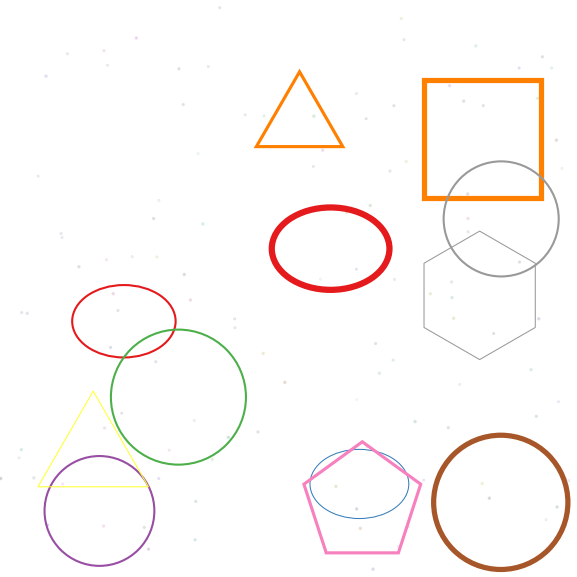[{"shape": "oval", "thickness": 3, "radius": 0.51, "center": [0.572, 0.569]}, {"shape": "oval", "thickness": 1, "radius": 0.45, "center": [0.215, 0.443]}, {"shape": "oval", "thickness": 0.5, "radius": 0.43, "center": [0.622, 0.161]}, {"shape": "circle", "thickness": 1, "radius": 0.58, "center": [0.309, 0.311]}, {"shape": "circle", "thickness": 1, "radius": 0.48, "center": [0.172, 0.114]}, {"shape": "triangle", "thickness": 1.5, "radius": 0.43, "center": [0.519, 0.788]}, {"shape": "square", "thickness": 2.5, "radius": 0.51, "center": [0.835, 0.758]}, {"shape": "triangle", "thickness": 0.5, "radius": 0.55, "center": [0.161, 0.211]}, {"shape": "circle", "thickness": 2.5, "radius": 0.58, "center": [0.867, 0.129]}, {"shape": "pentagon", "thickness": 1.5, "radius": 0.53, "center": [0.627, 0.128]}, {"shape": "circle", "thickness": 1, "radius": 0.5, "center": [0.868, 0.62]}, {"shape": "hexagon", "thickness": 0.5, "radius": 0.56, "center": [0.831, 0.488]}]